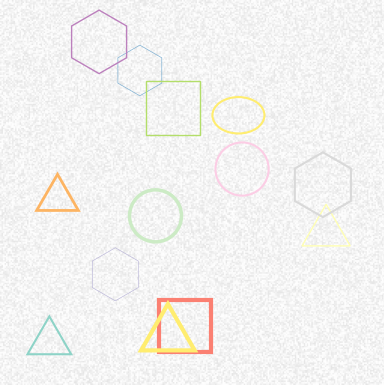[{"shape": "triangle", "thickness": 1.5, "radius": 0.33, "center": [0.128, 0.113]}, {"shape": "triangle", "thickness": 1, "radius": 0.36, "center": [0.847, 0.397]}, {"shape": "hexagon", "thickness": 0.5, "radius": 0.34, "center": [0.299, 0.288]}, {"shape": "square", "thickness": 3, "radius": 0.34, "center": [0.481, 0.153]}, {"shape": "hexagon", "thickness": 0.5, "radius": 0.33, "center": [0.363, 0.817]}, {"shape": "triangle", "thickness": 2, "radius": 0.31, "center": [0.149, 0.485]}, {"shape": "square", "thickness": 1, "radius": 0.35, "center": [0.45, 0.72]}, {"shape": "circle", "thickness": 1.5, "radius": 0.35, "center": [0.629, 0.561]}, {"shape": "hexagon", "thickness": 1.5, "radius": 0.42, "center": [0.839, 0.52]}, {"shape": "hexagon", "thickness": 1, "radius": 0.41, "center": [0.257, 0.891]}, {"shape": "circle", "thickness": 2.5, "radius": 0.34, "center": [0.404, 0.439]}, {"shape": "triangle", "thickness": 3, "radius": 0.4, "center": [0.436, 0.13]}, {"shape": "oval", "thickness": 1.5, "radius": 0.34, "center": [0.619, 0.701]}]